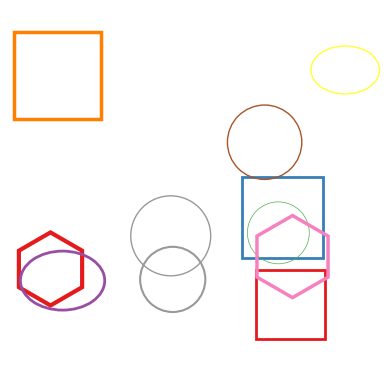[{"shape": "hexagon", "thickness": 3, "radius": 0.47, "center": [0.131, 0.301]}, {"shape": "square", "thickness": 2, "radius": 0.44, "center": [0.755, 0.209]}, {"shape": "square", "thickness": 2, "radius": 0.53, "center": [0.733, 0.434]}, {"shape": "circle", "thickness": 0.5, "radius": 0.4, "center": [0.723, 0.395]}, {"shape": "oval", "thickness": 2, "radius": 0.55, "center": [0.163, 0.271]}, {"shape": "square", "thickness": 2.5, "radius": 0.57, "center": [0.15, 0.803]}, {"shape": "oval", "thickness": 1, "radius": 0.45, "center": [0.897, 0.818]}, {"shape": "circle", "thickness": 1, "radius": 0.48, "center": [0.687, 0.631]}, {"shape": "hexagon", "thickness": 2.5, "radius": 0.53, "center": [0.76, 0.334]}, {"shape": "circle", "thickness": 1, "radius": 0.52, "center": [0.443, 0.387]}, {"shape": "circle", "thickness": 1.5, "radius": 0.42, "center": [0.449, 0.274]}]